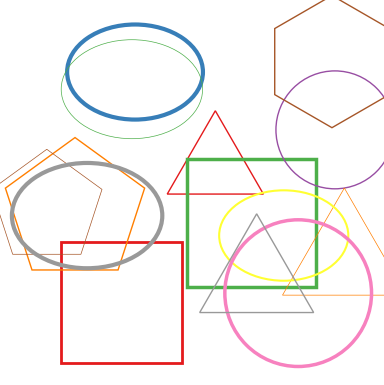[{"shape": "square", "thickness": 2, "radius": 0.79, "center": [0.316, 0.214]}, {"shape": "triangle", "thickness": 1, "radius": 0.72, "center": [0.559, 0.568]}, {"shape": "oval", "thickness": 3, "radius": 0.88, "center": [0.351, 0.813]}, {"shape": "oval", "thickness": 0.5, "radius": 0.92, "center": [0.343, 0.768]}, {"shape": "square", "thickness": 2.5, "radius": 0.84, "center": [0.653, 0.42]}, {"shape": "circle", "thickness": 1, "radius": 0.77, "center": [0.87, 0.663]}, {"shape": "pentagon", "thickness": 1, "radius": 0.95, "center": [0.195, 0.453]}, {"shape": "triangle", "thickness": 0.5, "radius": 0.93, "center": [0.894, 0.326]}, {"shape": "oval", "thickness": 1.5, "radius": 0.84, "center": [0.737, 0.388]}, {"shape": "hexagon", "thickness": 1, "radius": 0.86, "center": [0.862, 0.84]}, {"shape": "pentagon", "thickness": 0.5, "radius": 0.75, "center": [0.122, 0.461]}, {"shape": "circle", "thickness": 2.5, "radius": 0.95, "center": [0.775, 0.239]}, {"shape": "triangle", "thickness": 1, "radius": 0.85, "center": [0.667, 0.274]}, {"shape": "oval", "thickness": 3, "radius": 0.98, "center": [0.226, 0.44]}]